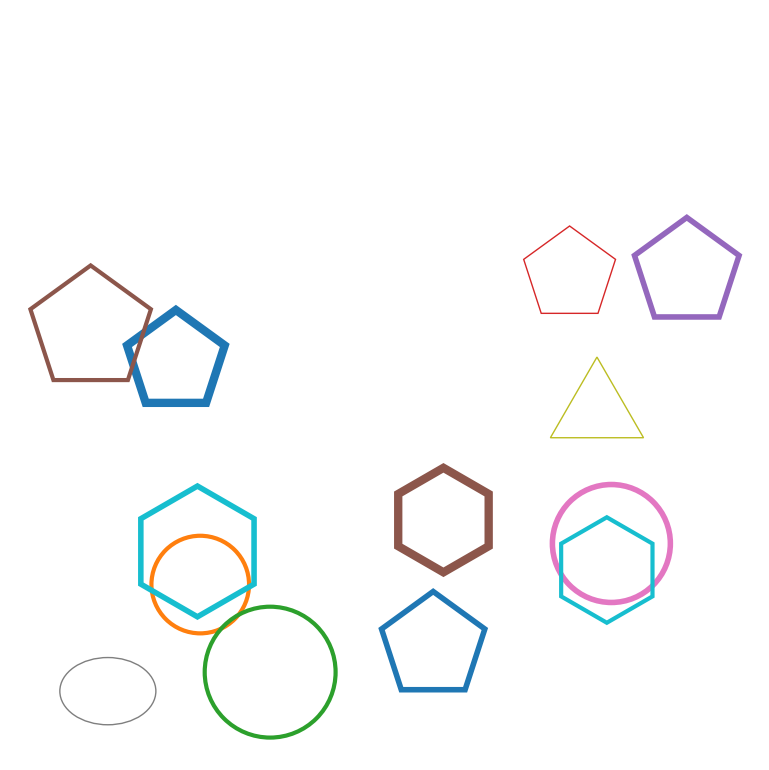[{"shape": "pentagon", "thickness": 3, "radius": 0.33, "center": [0.228, 0.531]}, {"shape": "pentagon", "thickness": 2, "radius": 0.35, "center": [0.563, 0.161]}, {"shape": "circle", "thickness": 1.5, "radius": 0.32, "center": [0.26, 0.241]}, {"shape": "circle", "thickness": 1.5, "radius": 0.42, "center": [0.351, 0.127]}, {"shape": "pentagon", "thickness": 0.5, "radius": 0.31, "center": [0.74, 0.644]}, {"shape": "pentagon", "thickness": 2, "radius": 0.36, "center": [0.892, 0.646]}, {"shape": "pentagon", "thickness": 1.5, "radius": 0.41, "center": [0.118, 0.573]}, {"shape": "hexagon", "thickness": 3, "radius": 0.34, "center": [0.576, 0.325]}, {"shape": "circle", "thickness": 2, "radius": 0.38, "center": [0.794, 0.294]}, {"shape": "oval", "thickness": 0.5, "radius": 0.31, "center": [0.14, 0.102]}, {"shape": "triangle", "thickness": 0.5, "radius": 0.35, "center": [0.775, 0.466]}, {"shape": "hexagon", "thickness": 1.5, "radius": 0.34, "center": [0.788, 0.26]}, {"shape": "hexagon", "thickness": 2, "radius": 0.42, "center": [0.256, 0.284]}]